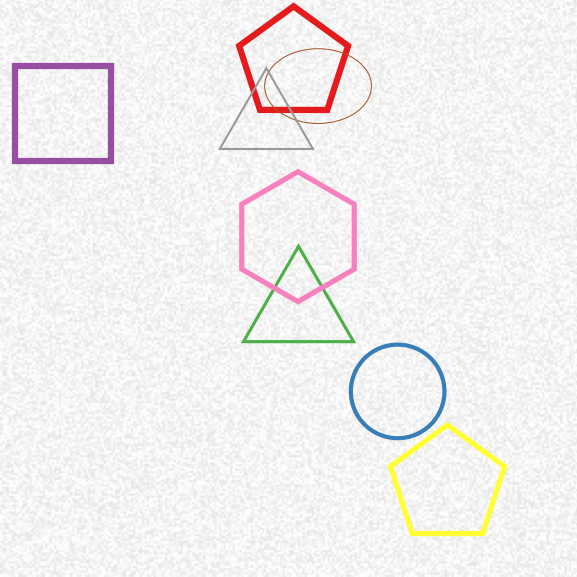[{"shape": "pentagon", "thickness": 3, "radius": 0.5, "center": [0.508, 0.889]}, {"shape": "circle", "thickness": 2, "radius": 0.41, "center": [0.689, 0.321]}, {"shape": "triangle", "thickness": 1.5, "radius": 0.55, "center": [0.517, 0.463]}, {"shape": "square", "thickness": 3, "radius": 0.41, "center": [0.109, 0.803]}, {"shape": "pentagon", "thickness": 2.5, "radius": 0.52, "center": [0.775, 0.159]}, {"shape": "oval", "thickness": 0.5, "radius": 0.46, "center": [0.551, 0.85]}, {"shape": "hexagon", "thickness": 2.5, "radius": 0.56, "center": [0.516, 0.589]}, {"shape": "triangle", "thickness": 1, "radius": 0.47, "center": [0.461, 0.788]}]